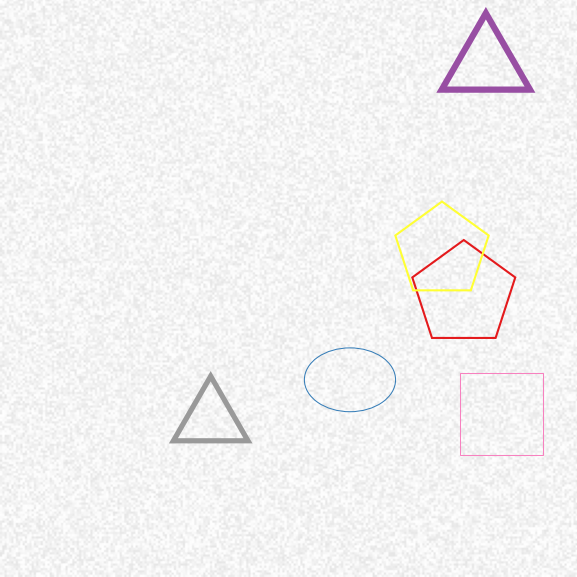[{"shape": "pentagon", "thickness": 1, "radius": 0.47, "center": [0.803, 0.49]}, {"shape": "oval", "thickness": 0.5, "radius": 0.39, "center": [0.606, 0.341]}, {"shape": "triangle", "thickness": 3, "radius": 0.44, "center": [0.841, 0.888]}, {"shape": "pentagon", "thickness": 1, "radius": 0.42, "center": [0.765, 0.565]}, {"shape": "square", "thickness": 0.5, "radius": 0.36, "center": [0.868, 0.282]}, {"shape": "triangle", "thickness": 2.5, "radius": 0.37, "center": [0.365, 0.273]}]